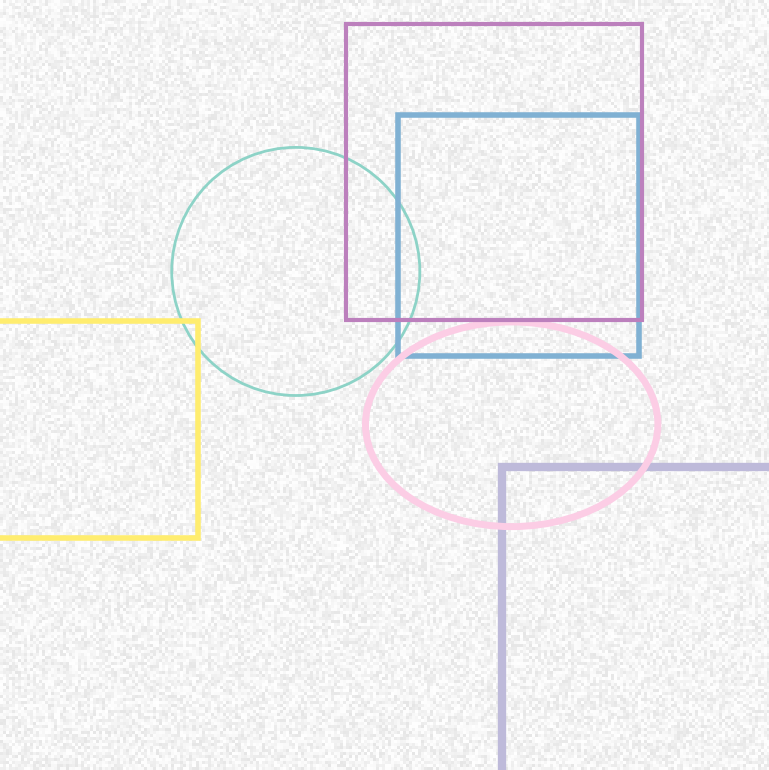[{"shape": "circle", "thickness": 1, "radius": 0.81, "center": [0.384, 0.647]}, {"shape": "square", "thickness": 3, "radius": 0.99, "center": [0.849, 0.196]}, {"shape": "square", "thickness": 2, "radius": 0.78, "center": [0.673, 0.694]}, {"shape": "oval", "thickness": 2.5, "radius": 0.95, "center": [0.665, 0.449]}, {"shape": "square", "thickness": 1.5, "radius": 0.96, "center": [0.642, 0.777]}, {"shape": "square", "thickness": 2, "radius": 0.71, "center": [0.116, 0.443]}]